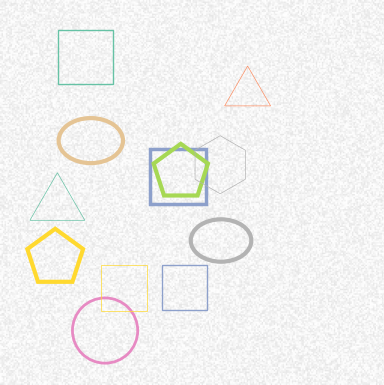[{"shape": "square", "thickness": 1, "radius": 0.36, "center": [0.221, 0.852]}, {"shape": "triangle", "thickness": 0.5, "radius": 0.41, "center": [0.149, 0.469]}, {"shape": "triangle", "thickness": 0.5, "radius": 0.35, "center": [0.643, 0.759]}, {"shape": "square", "thickness": 2.5, "radius": 0.36, "center": [0.462, 0.542]}, {"shape": "square", "thickness": 1, "radius": 0.3, "center": [0.479, 0.253]}, {"shape": "circle", "thickness": 2, "radius": 0.42, "center": [0.273, 0.141]}, {"shape": "pentagon", "thickness": 3, "radius": 0.37, "center": [0.47, 0.552]}, {"shape": "square", "thickness": 0.5, "radius": 0.3, "center": [0.322, 0.251]}, {"shape": "pentagon", "thickness": 3, "radius": 0.38, "center": [0.143, 0.33]}, {"shape": "oval", "thickness": 3, "radius": 0.42, "center": [0.236, 0.635]}, {"shape": "oval", "thickness": 3, "radius": 0.39, "center": [0.574, 0.375]}, {"shape": "hexagon", "thickness": 0.5, "radius": 0.38, "center": [0.572, 0.572]}]